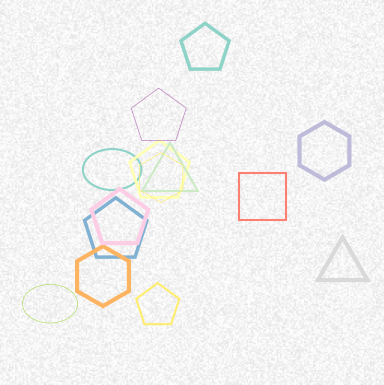[{"shape": "oval", "thickness": 1.5, "radius": 0.38, "center": [0.291, 0.56]}, {"shape": "pentagon", "thickness": 2.5, "radius": 0.33, "center": [0.533, 0.874]}, {"shape": "pentagon", "thickness": 2, "radius": 0.41, "center": [0.414, 0.554]}, {"shape": "hexagon", "thickness": 3, "radius": 0.37, "center": [0.843, 0.608]}, {"shape": "square", "thickness": 1.5, "radius": 0.3, "center": [0.681, 0.489]}, {"shape": "pentagon", "thickness": 2.5, "radius": 0.43, "center": [0.301, 0.401]}, {"shape": "hexagon", "thickness": 3, "radius": 0.39, "center": [0.268, 0.283]}, {"shape": "oval", "thickness": 0.5, "radius": 0.36, "center": [0.13, 0.211]}, {"shape": "pentagon", "thickness": 3, "radius": 0.39, "center": [0.311, 0.432]}, {"shape": "triangle", "thickness": 3, "radius": 0.37, "center": [0.89, 0.31]}, {"shape": "pentagon", "thickness": 0.5, "radius": 0.38, "center": [0.412, 0.696]}, {"shape": "triangle", "thickness": 1.5, "radius": 0.42, "center": [0.442, 0.546]}, {"shape": "hexagon", "thickness": 0.5, "radius": 0.32, "center": [0.419, 0.539]}, {"shape": "pentagon", "thickness": 1.5, "radius": 0.29, "center": [0.41, 0.206]}]